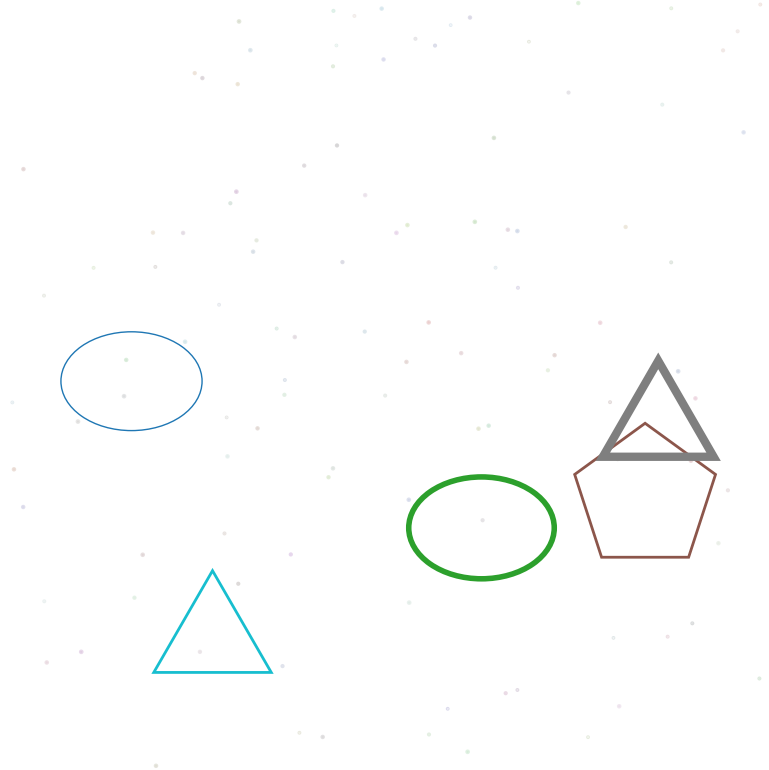[{"shape": "oval", "thickness": 0.5, "radius": 0.46, "center": [0.171, 0.505]}, {"shape": "oval", "thickness": 2, "radius": 0.47, "center": [0.625, 0.314]}, {"shape": "pentagon", "thickness": 1, "radius": 0.48, "center": [0.838, 0.354]}, {"shape": "triangle", "thickness": 3, "radius": 0.42, "center": [0.855, 0.448]}, {"shape": "triangle", "thickness": 1, "radius": 0.44, "center": [0.276, 0.171]}]